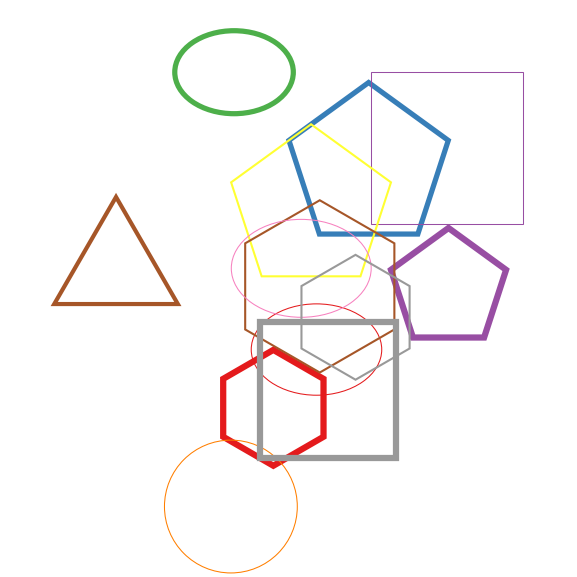[{"shape": "hexagon", "thickness": 3, "radius": 0.5, "center": [0.473, 0.293]}, {"shape": "oval", "thickness": 0.5, "radius": 0.56, "center": [0.548, 0.394]}, {"shape": "pentagon", "thickness": 2.5, "radius": 0.73, "center": [0.638, 0.711]}, {"shape": "oval", "thickness": 2.5, "radius": 0.51, "center": [0.405, 0.874]}, {"shape": "pentagon", "thickness": 3, "radius": 0.52, "center": [0.777, 0.499]}, {"shape": "square", "thickness": 0.5, "radius": 0.66, "center": [0.774, 0.743]}, {"shape": "circle", "thickness": 0.5, "radius": 0.58, "center": [0.4, 0.122]}, {"shape": "pentagon", "thickness": 1, "radius": 0.73, "center": [0.539, 0.638]}, {"shape": "triangle", "thickness": 2, "radius": 0.62, "center": [0.201, 0.534]}, {"shape": "hexagon", "thickness": 1, "radius": 0.75, "center": [0.554, 0.503]}, {"shape": "oval", "thickness": 0.5, "radius": 0.61, "center": [0.522, 0.534]}, {"shape": "hexagon", "thickness": 1, "radius": 0.54, "center": [0.616, 0.45]}, {"shape": "square", "thickness": 3, "radius": 0.59, "center": [0.568, 0.324]}]